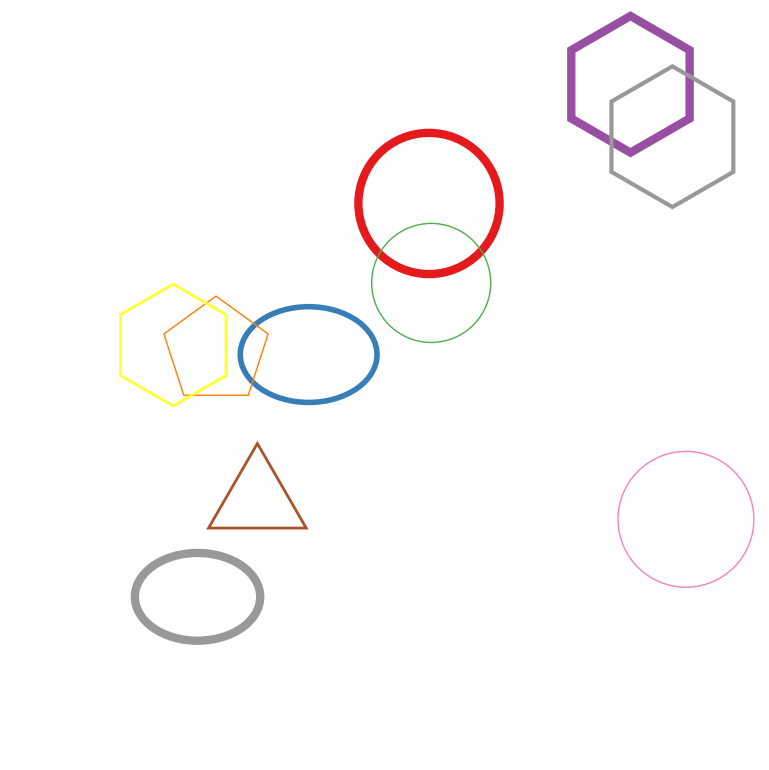[{"shape": "circle", "thickness": 3, "radius": 0.46, "center": [0.557, 0.736]}, {"shape": "oval", "thickness": 2, "radius": 0.44, "center": [0.401, 0.54]}, {"shape": "circle", "thickness": 0.5, "radius": 0.39, "center": [0.56, 0.633]}, {"shape": "hexagon", "thickness": 3, "radius": 0.44, "center": [0.819, 0.891]}, {"shape": "pentagon", "thickness": 0.5, "radius": 0.36, "center": [0.281, 0.544]}, {"shape": "hexagon", "thickness": 1, "radius": 0.4, "center": [0.225, 0.552]}, {"shape": "triangle", "thickness": 1, "radius": 0.37, "center": [0.334, 0.351]}, {"shape": "circle", "thickness": 0.5, "radius": 0.44, "center": [0.891, 0.326]}, {"shape": "oval", "thickness": 3, "radius": 0.41, "center": [0.257, 0.225]}, {"shape": "hexagon", "thickness": 1.5, "radius": 0.46, "center": [0.873, 0.822]}]